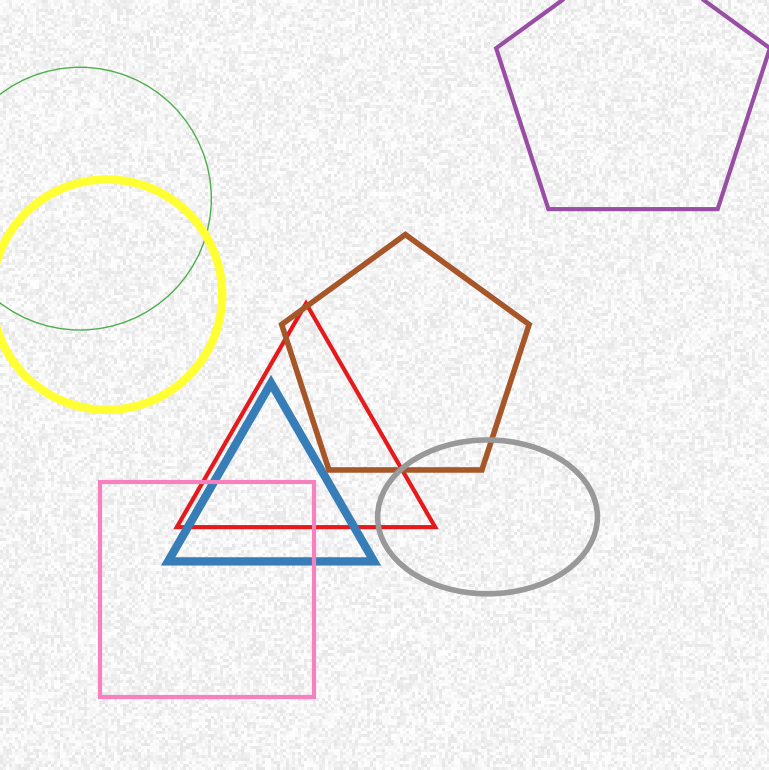[{"shape": "triangle", "thickness": 1.5, "radius": 0.97, "center": [0.397, 0.412]}, {"shape": "triangle", "thickness": 3, "radius": 0.77, "center": [0.352, 0.348]}, {"shape": "circle", "thickness": 0.5, "radius": 0.85, "center": [0.104, 0.742]}, {"shape": "pentagon", "thickness": 1.5, "radius": 0.93, "center": [0.822, 0.88]}, {"shape": "circle", "thickness": 3, "radius": 0.75, "center": [0.139, 0.617]}, {"shape": "pentagon", "thickness": 2, "radius": 0.84, "center": [0.527, 0.526]}, {"shape": "square", "thickness": 1.5, "radius": 0.7, "center": [0.268, 0.234]}, {"shape": "oval", "thickness": 2, "radius": 0.71, "center": [0.633, 0.329]}]